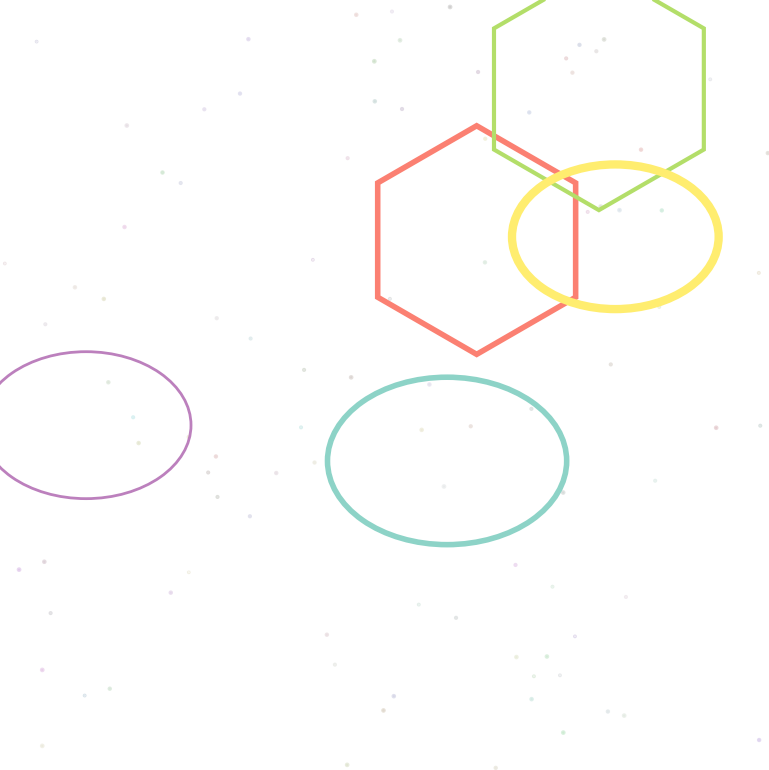[{"shape": "oval", "thickness": 2, "radius": 0.78, "center": [0.581, 0.401]}, {"shape": "hexagon", "thickness": 2, "radius": 0.74, "center": [0.619, 0.688]}, {"shape": "hexagon", "thickness": 1.5, "radius": 0.79, "center": [0.778, 0.884]}, {"shape": "oval", "thickness": 1, "radius": 0.68, "center": [0.112, 0.448]}, {"shape": "oval", "thickness": 3, "radius": 0.67, "center": [0.799, 0.693]}]